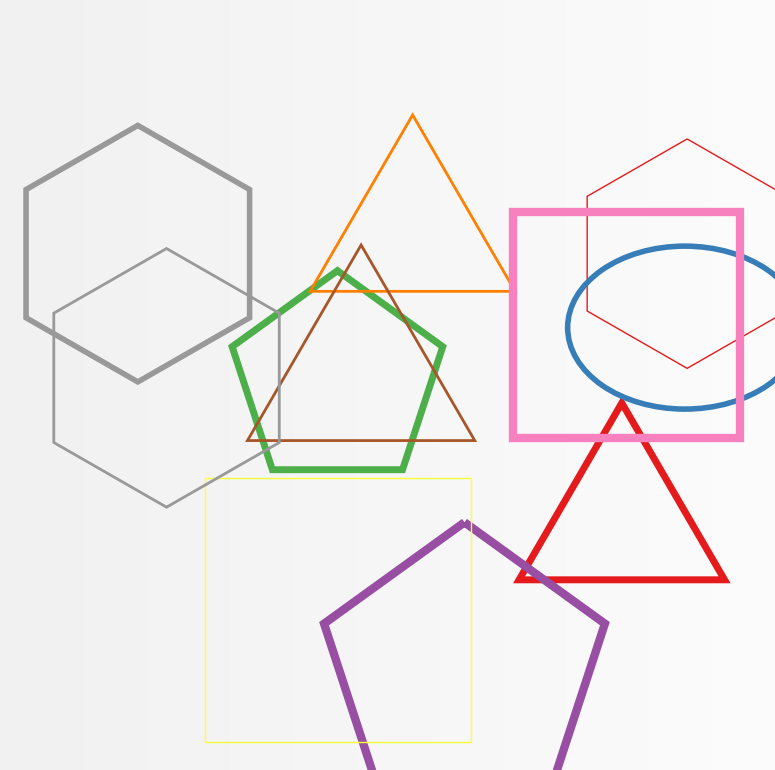[{"shape": "hexagon", "thickness": 0.5, "radius": 0.74, "center": [0.887, 0.671]}, {"shape": "triangle", "thickness": 2.5, "radius": 0.77, "center": [0.802, 0.324]}, {"shape": "oval", "thickness": 2, "radius": 0.76, "center": [0.884, 0.575]}, {"shape": "pentagon", "thickness": 2.5, "radius": 0.71, "center": [0.435, 0.506]}, {"shape": "pentagon", "thickness": 3, "radius": 0.95, "center": [0.599, 0.131]}, {"shape": "triangle", "thickness": 1, "radius": 0.76, "center": [0.532, 0.698]}, {"shape": "square", "thickness": 0.5, "radius": 0.86, "center": [0.436, 0.207]}, {"shape": "triangle", "thickness": 1, "radius": 0.85, "center": [0.466, 0.512]}, {"shape": "square", "thickness": 3, "radius": 0.73, "center": [0.808, 0.578]}, {"shape": "hexagon", "thickness": 2, "radius": 0.83, "center": [0.178, 0.671]}, {"shape": "hexagon", "thickness": 1, "radius": 0.84, "center": [0.215, 0.509]}]